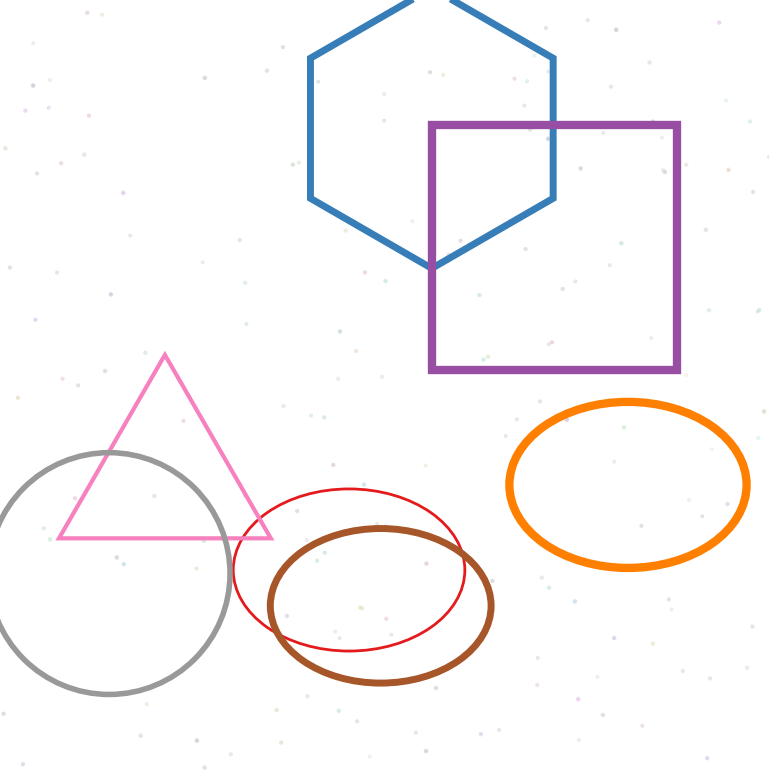[{"shape": "oval", "thickness": 1, "radius": 0.75, "center": [0.453, 0.26]}, {"shape": "hexagon", "thickness": 2.5, "radius": 0.91, "center": [0.561, 0.833]}, {"shape": "square", "thickness": 3, "radius": 0.8, "center": [0.721, 0.678]}, {"shape": "oval", "thickness": 3, "radius": 0.77, "center": [0.816, 0.37]}, {"shape": "oval", "thickness": 2.5, "radius": 0.72, "center": [0.494, 0.213]}, {"shape": "triangle", "thickness": 1.5, "radius": 0.79, "center": [0.214, 0.38]}, {"shape": "circle", "thickness": 2, "radius": 0.79, "center": [0.142, 0.255]}]